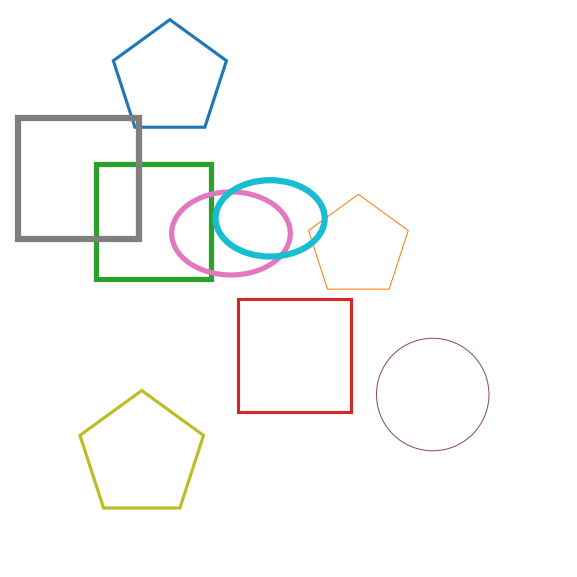[{"shape": "pentagon", "thickness": 1.5, "radius": 0.51, "center": [0.294, 0.862]}, {"shape": "pentagon", "thickness": 0.5, "radius": 0.45, "center": [0.621, 0.572]}, {"shape": "square", "thickness": 2.5, "radius": 0.5, "center": [0.266, 0.615]}, {"shape": "square", "thickness": 1.5, "radius": 0.49, "center": [0.509, 0.383]}, {"shape": "circle", "thickness": 0.5, "radius": 0.49, "center": [0.749, 0.316]}, {"shape": "oval", "thickness": 2.5, "radius": 0.51, "center": [0.4, 0.595]}, {"shape": "square", "thickness": 3, "radius": 0.52, "center": [0.137, 0.69]}, {"shape": "pentagon", "thickness": 1.5, "radius": 0.56, "center": [0.245, 0.21]}, {"shape": "oval", "thickness": 3, "radius": 0.47, "center": [0.468, 0.621]}]